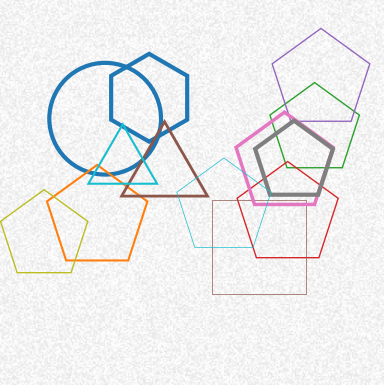[{"shape": "hexagon", "thickness": 3, "radius": 0.57, "center": [0.387, 0.746]}, {"shape": "circle", "thickness": 3, "radius": 0.73, "center": [0.273, 0.692]}, {"shape": "pentagon", "thickness": 1.5, "radius": 0.69, "center": [0.252, 0.434]}, {"shape": "pentagon", "thickness": 1, "radius": 0.61, "center": [0.817, 0.663]}, {"shape": "pentagon", "thickness": 1, "radius": 0.69, "center": [0.747, 0.442]}, {"shape": "pentagon", "thickness": 1, "radius": 0.67, "center": [0.834, 0.793]}, {"shape": "square", "thickness": 0.5, "radius": 0.61, "center": [0.673, 0.359]}, {"shape": "triangle", "thickness": 2, "radius": 0.64, "center": [0.427, 0.555]}, {"shape": "pentagon", "thickness": 2.5, "radius": 0.66, "center": [0.739, 0.576]}, {"shape": "pentagon", "thickness": 3, "radius": 0.53, "center": [0.764, 0.58]}, {"shape": "pentagon", "thickness": 1, "radius": 0.6, "center": [0.115, 0.388]}, {"shape": "pentagon", "thickness": 0.5, "radius": 0.64, "center": [0.582, 0.461]}, {"shape": "triangle", "thickness": 1.5, "radius": 0.51, "center": [0.319, 0.574]}]